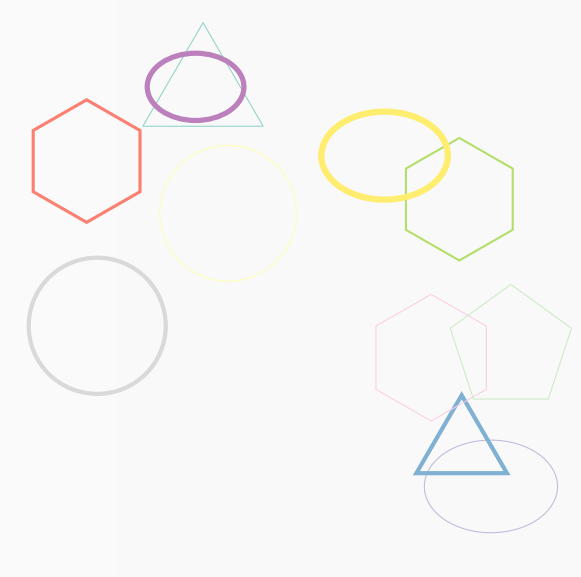[{"shape": "triangle", "thickness": 0.5, "radius": 0.6, "center": [0.349, 0.84]}, {"shape": "circle", "thickness": 0.5, "radius": 0.59, "center": [0.392, 0.63]}, {"shape": "oval", "thickness": 0.5, "radius": 0.57, "center": [0.845, 0.157]}, {"shape": "hexagon", "thickness": 1.5, "radius": 0.53, "center": [0.149, 0.72]}, {"shape": "triangle", "thickness": 2, "radius": 0.45, "center": [0.794, 0.225]}, {"shape": "hexagon", "thickness": 1, "radius": 0.53, "center": [0.79, 0.654]}, {"shape": "hexagon", "thickness": 0.5, "radius": 0.55, "center": [0.742, 0.38]}, {"shape": "circle", "thickness": 2, "radius": 0.59, "center": [0.167, 0.435]}, {"shape": "oval", "thickness": 2.5, "radius": 0.42, "center": [0.336, 0.849]}, {"shape": "pentagon", "thickness": 0.5, "radius": 0.55, "center": [0.879, 0.397]}, {"shape": "oval", "thickness": 3, "radius": 0.54, "center": [0.662, 0.73]}]